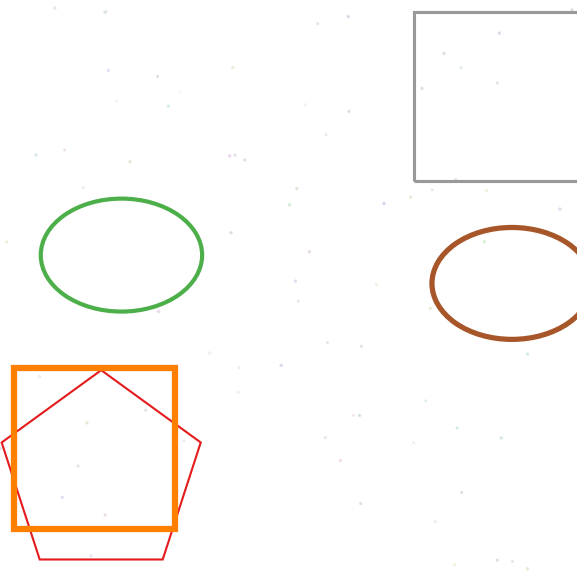[{"shape": "pentagon", "thickness": 1, "radius": 0.91, "center": [0.175, 0.177]}, {"shape": "oval", "thickness": 2, "radius": 0.7, "center": [0.21, 0.557]}, {"shape": "square", "thickness": 3, "radius": 0.7, "center": [0.164, 0.223]}, {"shape": "oval", "thickness": 2.5, "radius": 0.69, "center": [0.886, 0.508]}, {"shape": "square", "thickness": 1.5, "radius": 0.73, "center": [0.864, 0.832]}]